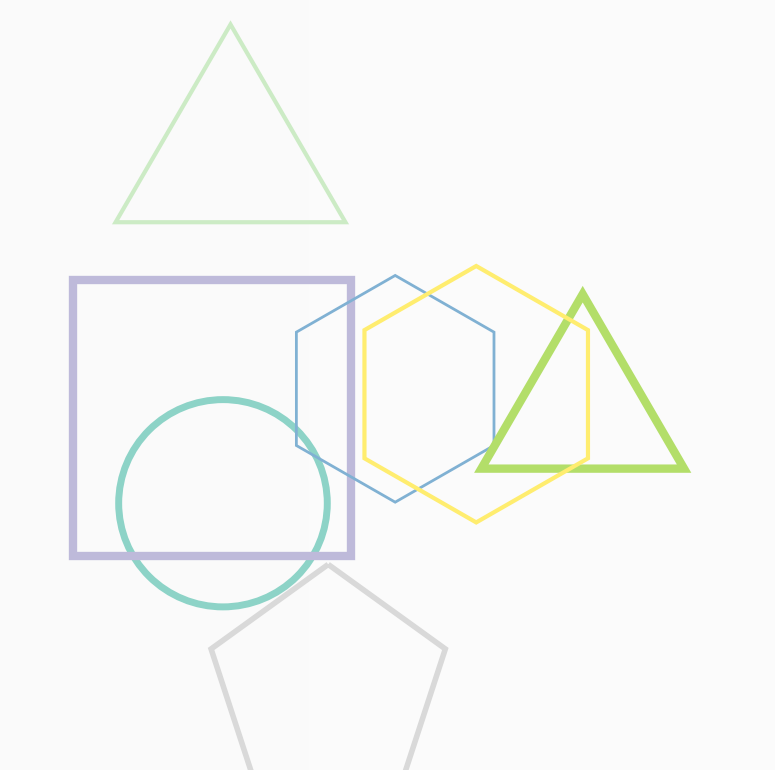[{"shape": "circle", "thickness": 2.5, "radius": 0.67, "center": [0.288, 0.346]}, {"shape": "square", "thickness": 3, "radius": 0.9, "center": [0.274, 0.457]}, {"shape": "hexagon", "thickness": 1, "radius": 0.74, "center": [0.51, 0.495]}, {"shape": "triangle", "thickness": 3, "radius": 0.76, "center": [0.752, 0.467]}, {"shape": "pentagon", "thickness": 2, "radius": 0.79, "center": [0.424, 0.108]}, {"shape": "triangle", "thickness": 1.5, "radius": 0.86, "center": [0.297, 0.797]}, {"shape": "hexagon", "thickness": 1.5, "radius": 0.83, "center": [0.614, 0.488]}]